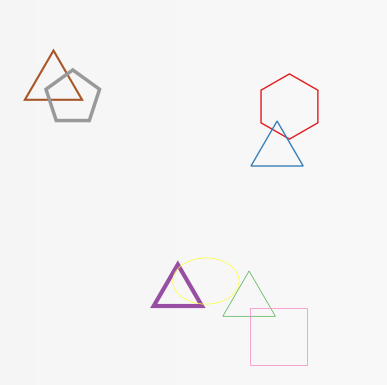[{"shape": "hexagon", "thickness": 1, "radius": 0.42, "center": [0.747, 0.723]}, {"shape": "triangle", "thickness": 1, "radius": 0.39, "center": [0.715, 0.608]}, {"shape": "triangle", "thickness": 0.5, "radius": 0.39, "center": [0.643, 0.218]}, {"shape": "triangle", "thickness": 3, "radius": 0.36, "center": [0.459, 0.241]}, {"shape": "oval", "thickness": 0.5, "radius": 0.43, "center": [0.531, 0.27]}, {"shape": "triangle", "thickness": 1.5, "radius": 0.43, "center": [0.138, 0.783]}, {"shape": "square", "thickness": 0.5, "radius": 0.37, "center": [0.718, 0.126]}, {"shape": "pentagon", "thickness": 2.5, "radius": 0.36, "center": [0.188, 0.746]}]